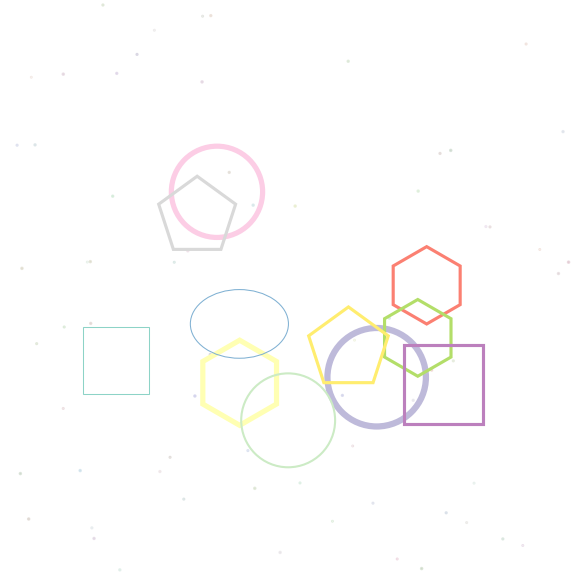[{"shape": "square", "thickness": 0.5, "radius": 0.29, "center": [0.201, 0.374]}, {"shape": "hexagon", "thickness": 2.5, "radius": 0.37, "center": [0.415, 0.336]}, {"shape": "circle", "thickness": 3, "radius": 0.43, "center": [0.652, 0.346]}, {"shape": "hexagon", "thickness": 1.5, "radius": 0.33, "center": [0.739, 0.505]}, {"shape": "oval", "thickness": 0.5, "radius": 0.42, "center": [0.415, 0.438]}, {"shape": "hexagon", "thickness": 1.5, "radius": 0.33, "center": [0.723, 0.414]}, {"shape": "circle", "thickness": 2.5, "radius": 0.4, "center": [0.376, 0.667]}, {"shape": "pentagon", "thickness": 1.5, "radius": 0.35, "center": [0.341, 0.624]}, {"shape": "square", "thickness": 1.5, "radius": 0.34, "center": [0.768, 0.334]}, {"shape": "circle", "thickness": 1, "radius": 0.41, "center": [0.499, 0.271]}, {"shape": "pentagon", "thickness": 1.5, "radius": 0.36, "center": [0.603, 0.395]}]